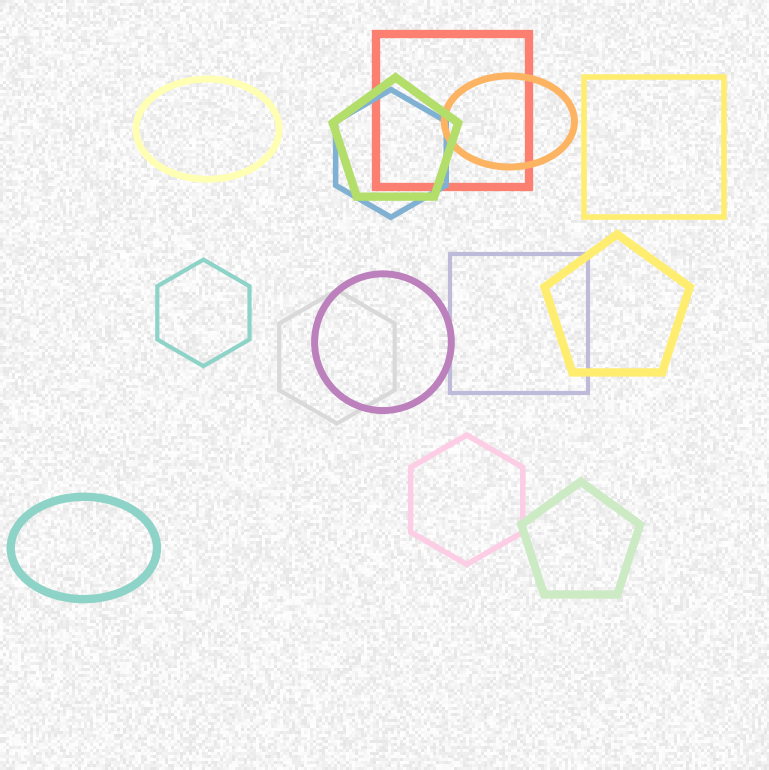[{"shape": "hexagon", "thickness": 1.5, "radius": 0.35, "center": [0.264, 0.594]}, {"shape": "oval", "thickness": 3, "radius": 0.47, "center": [0.109, 0.288]}, {"shape": "oval", "thickness": 2.5, "radius": 0.46, "center": [0.27, 0.832]}, {"shape": "square", "thickness": 1.5, "radius": 0.45, "center": [0.674, 0.579]}, {"shape": "square", "thickness": 3, "radius": 0.5, "center": [0.588, 0.857]}, {"shape": "hexagon", "thickness": 2, "radius": 0.41, "center": [0.508, 0.801]}, {"shape": "oval", "thickness": 2.5, "radius": 0.42, "center": [0.662, 0.842]}, {"shape": "pentagon", "thickness": 3, "radius": 0.43, "center": [0.514, 0.814]}, {"shape": "hexagon", "thickness": 2, "radius": 0.42, "center": [0.606, 0.351]}, {"shape": "hexagon", "thickness": 1.5, "radius": 0.43, "center": [0.438, 0.537]}, {"shape": "circle", "thickness": 2.5, "radius": 0.44, "center": [0.497, 0.556]}, {"shape": "pentagon", "thickness": 3, "radius": 0.41, "center": [0.754, 0.294]}, {"shape": "pentagon", "thickness": 3, "radius": 0.5, "center": [0.801, 0.597]}, {"shape": "square", "thickness": 2, "radius": 0.45, "center": [0.85, 0.809]}]